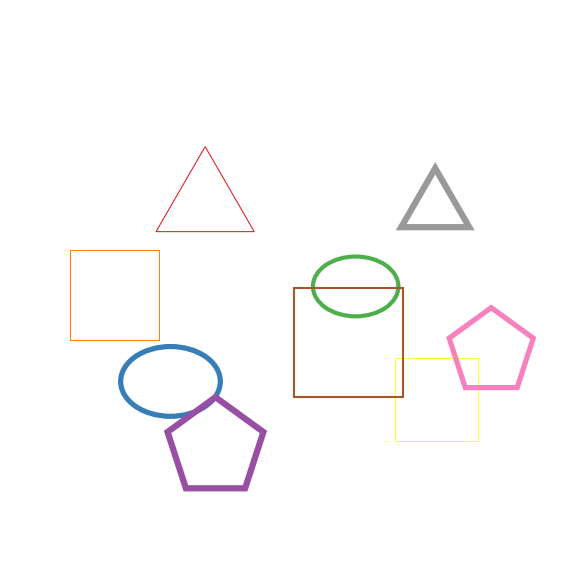[{"shape": "triangle", "thickness": 0.5, "radius": 0.49, "center": [0.355, 0.647]}, {"shape": "oval", "thickness": 2.5, "radius": 0.43, "center": [0.295, 0.339]}, {"shape": "oval", "thickness": 2, "radius": 0.37, "center": [0.616, 0.503]}, {"shape": "pentagon", "thickness": 3, "radius": 0.44, "center": [0.373, 0.224]}, {"shape": "square", "thickness": 0.5, "radius": 0.39, "center": [0.198, 0.489]}, {"shape": "square", "thickness": 0.5, "radius": 0.36, "center": [0.756, 0.307]}, {"shape": "square", "thickness": 1, "radius": 0.47, "center": [0.603, 0.406]}, {"shape": "pentagon", "thickness": 2.5, "radius": 0.38, "center": [0.851, 0.39]}, {"shape": "triangle", "thickness": 3, "radius": 0.34, "center": [0.754, 0.64]}]